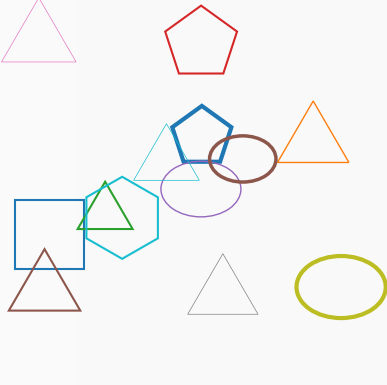[{"shape": "pentagon", "thickness": 3, "radius": 0.4, "center": [0.521, 0.645]}, {"shape": "square", "thickness": 1.5, "radius": 0.45, "center": [0.128, 0.39]}, {"shape": "triangle", "thickness": 1, "radius": 0.53, "center": [0.808, 0.631]}, {"shape": "triangle", "thickness": 1.5, "radius": 0.41, "center": [0.271, 0.446]}, {"shape": "pentagon", "thickness": 1.5, "radius": 0.49, "center": [0.519, 0.888]}, {"shape": "oval", "thickness": 1, "radius": 0.52, "center": [0.519, 0.509]}, {"shape": "oval", "thickness": 2.5, "radius": 0.43, "center": [0.627, 0.587]}, {"shape": "triangle", "thickness": 1.5, "radius": 0.53, "center": [0.115, 0.246]}, {"shape": "triangle", "thickness": 0.5, "radius": 0.56, "center": [0.1, 0.895]}, {"shape": "triangle", "thickness": 0.5, "radius": 0.52, "center": [0.575, 0.236]}, {"shape": "oval", "thickness": 3, "radius": 0.58, "center": [0.88, 0.254]}, {"shape": "triangle", "thickness": 0.5, "radius": 0.49, "center": [0.43, 0.581]}, {"shape": "hexagon", "thickness": 1.5, "radius": 0.53, "center": [0.315, 0.434]}]